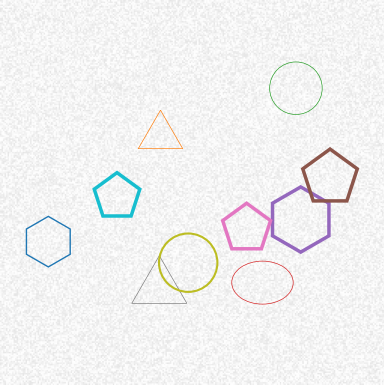[{"shape": "hexagon", "thickness": 1, "radius": 0.33, "center": [0.125, 0.372]}, {"shape": "triangle", "thickness": 0.5, "radius": 0.33, "center": [0.417, 0.647]}, {"shape": "circle", "thickness": 0.5, "radius": 0.34, "center": [0.769, 0.771]}, {"shape": "oval", "thickness": 0.5, "radius": 0.4, "center": [0.682, 0.266]}, {"shape": "hexagon", "thickness": 2.5, "radius": 0.42, "center": [0.781, 0.43]}, {"shape": "pentagon", "thickness": 2.5, "radius": 0.37, "center": [0.857, 0.538]}, {"shape": "pentagon", "thickness": 2.5, "radius": 0.33, "center": [0.641, 0.407]}, {"shape": "triangle", "thickness": 0.5, "radius": 0.41, "center": [0.414, 0.253]}, {"shape": "circle", "thickness": 1.5, "radius": 0.38, "center": [0.489, 0.318]}, {"shape": "pentagon", "thickness": 2.5, "radius": 0.31, "center": [0.304, 0.489]}]